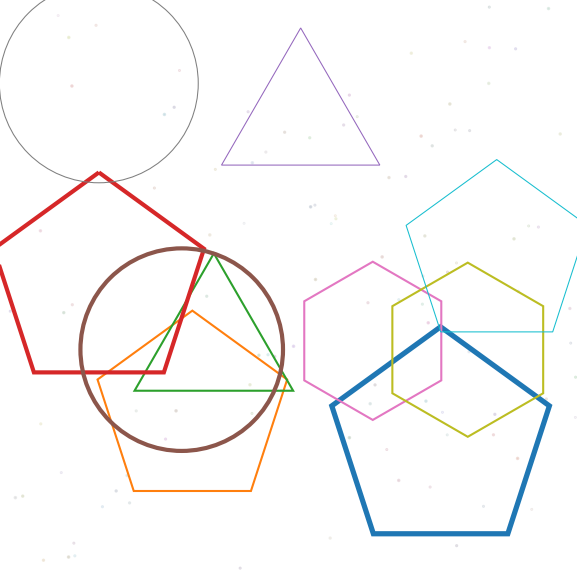[{"shape": "pentagon", "thickness": 2.5, "radius": 0.99, "center": [0.763, 0.235]}, {"shape": "pentagon", "thickness": 1, "radius": 0.86, "center": [0.333, 0.289]}, {"shape": "triangle", "thickness": 1, "radius": 0.79, "center": [0.37, 0.402]}, {"shape": "pentagon", "thickness": 2, "radius": 0.96, "center": [0.171, 0.509]}, {"shape": "triangle", "thickness": 0.5, "radius": 0.79, "center": [0.521, 0.792]}, {"shape": "circle", "thickness": 2, "radius": 0.88, "center": [0.315, 0.394]}, {"shape": "hexagon", "thickness": 1, "radius": 0.68, "center": [0.645, 0.409]}, {"shape": "circle", "thickness": 0.5, "radius": 0.86, "center": [0.171, 0.855]}, {"shape": "hexagon", "thickness": 1, "radius": 0.75, "center": [0.81, 0.394]}, {"shape": "pentagon", "thickness": 0.5, "radius": 0.82, "center": [0.86, 0.558]}]